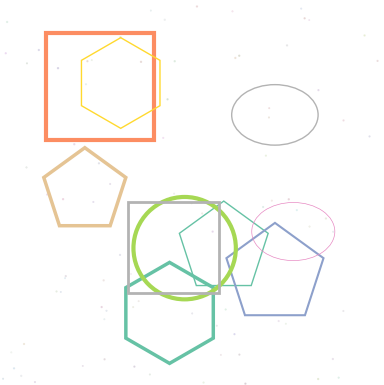[{"shape": "hexagon", "thickness": 2.5, "radius": 0.66, "center": [0.44, 0.187]}, {"shape": "pentagon", "thickness": 1, "radius": 0.61, "center": [0.581, 0.356]}, {"shape": "square", "thickness": 3, "radius": 0.7, "center": [0.259, 0.775]}, {"shape": "pentagon", "thickness": 1.5, "radius": 0.66, "center": [0.714, 0.288]}, {"shape": "oval", "thickness": 0.5, "radius": 0.54, "center": [0.762, 0.399]}, {"shape": "circle", "thickness": 3, "radius": 0.66, "center": [0.48, 0.355]}, {"shape": "hexagon", "thickness": 1, "radius": 0.59, "center": [0.314, 0.784]}, {"shape": "pentagon", "thickness": 2.5, "radius": 0.56, "center": [0.22, 0.504]}, {"shape": "square", "thickness": 2, "radius": 0.59, "center": [0.451, 0.357]}, {"shape": "oval", "thickness": 1, "radius": 0.56, "center": [0.714, 0.702]}]